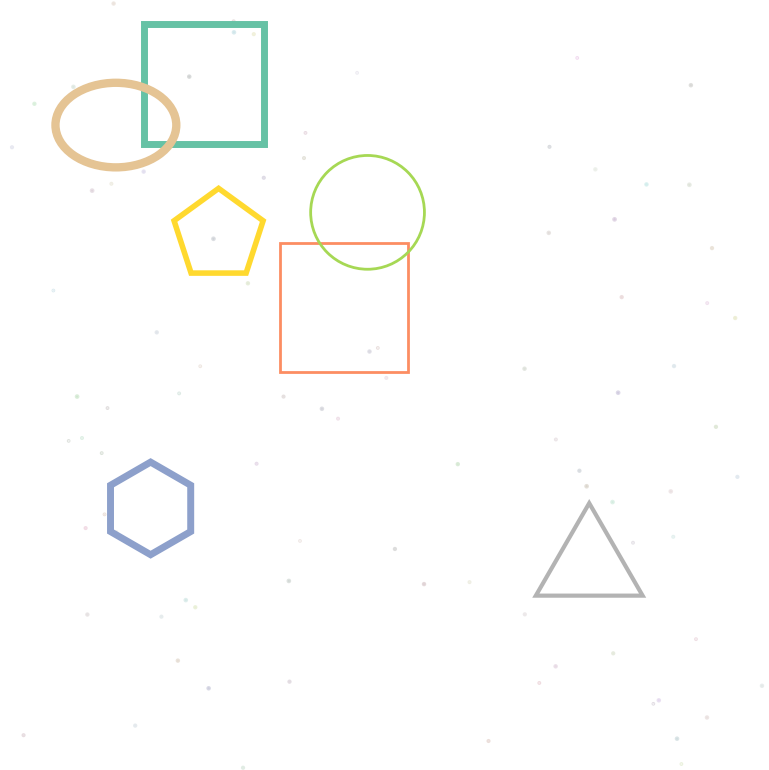[{"shape": "square", "thickness": 2.5, "radius": 0.39, "center": [0.265, 0.891]}, {"shape": "square", "thickness": 1, "radius": 0.42, "center": [0.447, 0.601]}, {"shape": "hexagon", "thickness": 2.5, "radius": 0.3, "center": [0.196, 0.34]}, {"shape": "circle", "thickness": 1, "radius": 0.37, "center": [0.477, 0.724]}, {"shape": "pentagon", "thickness": 2, "radius": 0.3, "center": [0.284, 0.695]}, {"shape": "oval", "thickness": 3, "radius": 0.39, "center": [0.15, 0.838]}, {"shape": "triangle", "thickness": 1.5, "radius": 0.4, "center": [0.765, 0.266]}]